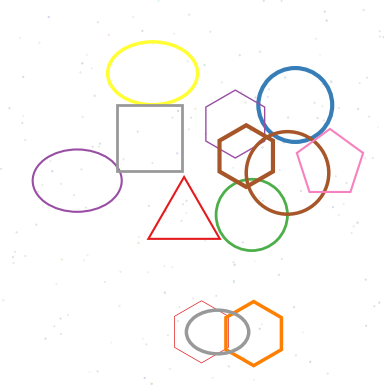[{"shape": "hexagon", "thickness": 0.5, "radius": 0.4, "center": [0.523, 0.138]}, {"shape": "triangle", "thickness": 1.5, "radius": 0.54, "center": [0.478, 0.433]}, {"shape": "circle", "thickness": 3, "radius": 0.48, "center": [0.767, 0.727]}, {"shape": "circle", "thickness": 2, "radius": 0.46, "center": [0.654, 0.442]}, {"shape": "hexagon", "thickness": 1, "radius": 0.44, "center": [0.611, 0.678]}, {"shape": "oval", "thickness": 1.5, "radius": 0.58, "center": [0.201, 0.531]}, {"shape": "hexagon", "thickness": 2.5, "radius": 0.42, "center": [0.659, 0.134]}, {"shape": "oval", "thickness": 2.5, "radius": 0.58, "center": [0.396, 0.81]}, {"shape": "circle", "thickness": 2.5, "radius": 0.54, "center": [0.747, 0.551]}, {"shape": "hexagon", "thickness": 3, "radius": 0.4, "center": [0.64, 0.595]}, {"shape": "pentagon", "thickness": 1.5, "radius": 0.45, "center": [0.857, 0.575]}, {"shape": "square", "thickness": 2, "radius": 0.43, "center": [0.388, 0.641]}, {"shape": "oval", "thickness": 2.5, "radius": 0.41, "center": [0.565, 0.138]}]